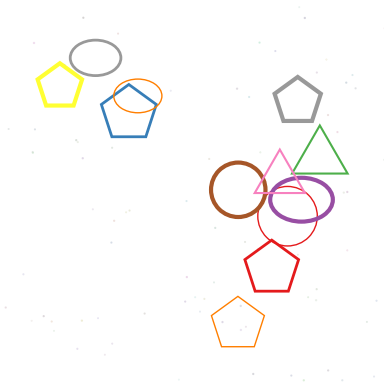[{"shape": "circle", "thickness": 1, "radius": 0.39, "center": [0.747, 0.438]}, {"shape": "pentagon", "thickness": 2, "radius": 0.37, "center": [0.706, 0.303]}, {"shape": "pentagon", "thickness": 2, "radius": 0.38, "center": [0.335, 0.705]}, {"shape": "triangle", "thickness": 1.5, "radius": 0.42, "center": [0.831, 0.591]}, {"shape": "oval", "thickness": 3, "radius": 0.41, "center": [0.783, 0.481]}, {"shape": "pentagon", "thickness": 1, "radius": 0.36, "center": [0.618, 0.158]}, {"shape": "oval", "thickness": 1, "radius": 0.31, "center": [0.358, 0.751]}, {"shape": "pentagon", "thickness": 3, "radius": 0.3, "center": [0.155, 0.775]}, {"shape": "circle", "thickness": 3, "radius": 0.35, "center": [0.619, 0.507]}, {"shape": "triangle", "thickness": 1.5, "radius": 0.38, "center": [0.727, 0.536]}, {"shape": "oval", "thickness": 2, "radius": 0.33, "center": [0.248, 0.85]}, {"shape": "pentagon", "thickness": 3, "radius": 0.32, "center": [0.773, 0.737]}]